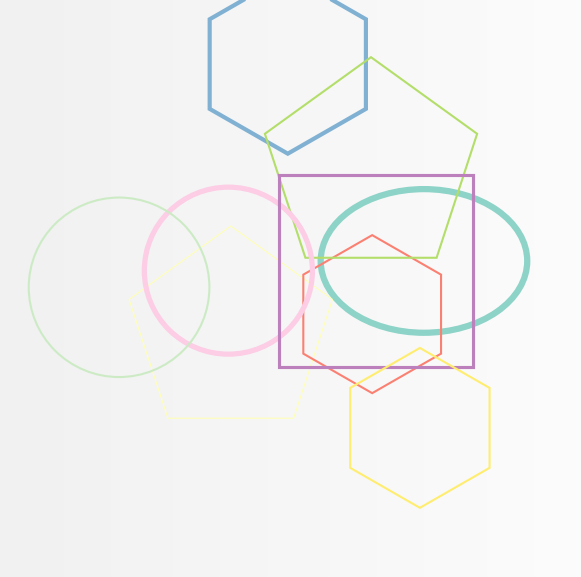[{"shape": "oval", "thickness": 3, "radius": 0.89, "center": [0.729, 0.547]}, {"shape": "pentagon", "thickness": 0.5, "radius": 0.92, "center": [0.397, 0.424]}, {"shape": "hexagon", "thickness": 1, "radius": 0.68, "center": [0.64, 0.455]}, {"shape": "hexagon", "thickness": 2, "radius": 0.78, "center": [0.495, 0.888]}, {"shape": "pentagon", "thickness": 1, "radius": 0.96, "center": [0.638, 0.708]}, {"shape": "circle", "thickness": 2.5, "radius": 0.72, "center": [0.393, 0.53]}, {"shape": "square", "thickness": 1.5, "radius": 0.83, "center": [0.647, 0.53]}, {"shape": "circle", "thickness": 1, "radius": 0.78, "center": [0.205, 0.502]}, {"shape": "hexagon", "thickness": 1, "radius": 0.69, "center": [0.722, 0.258]}]